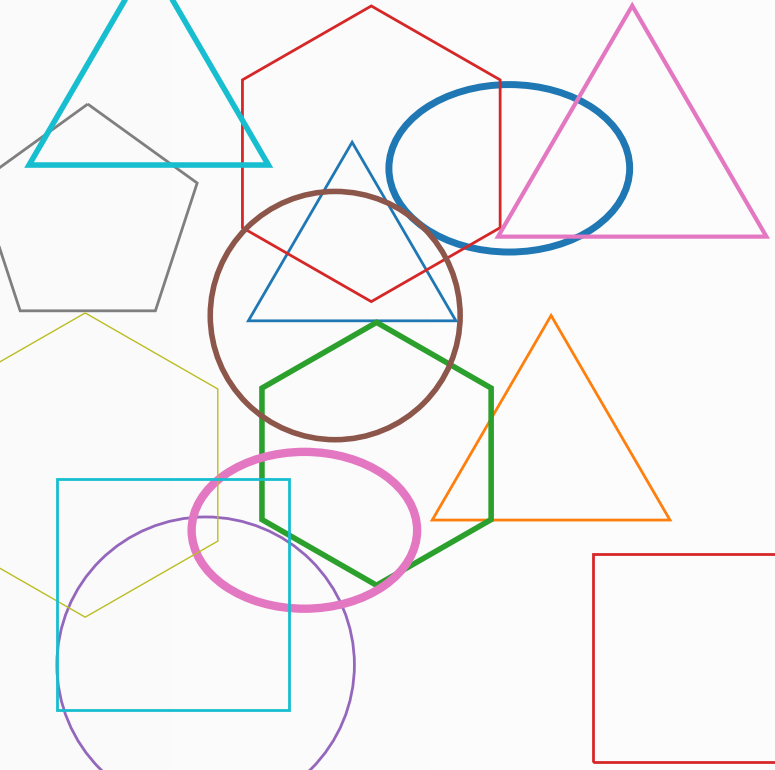[{"shape": "triangle", "thickness": 1, "radius": 0.77, "center": [0.454, 0.661]}, {"shape": "oval", "thickness": 2.5, "radius": 0.78, "center": [0.657, 0.781]}, {"shape": "triangle", "thickness": 1, "radius": 0.89, "center": [0.711, 0.413]}, {"shape": "hexagon", "thickness": 2, "radius": 0.85, "center": [0.486, 0.411]}, {"shape": "hexagon", "thickness": 1, "radius": 0.96, "center": [0.479, 0.8]}, {"shape": "square", "thickness": 1, "radius": 0.67, "center": [0.9, 0.145]}, {"shape": "circle", "thickness": 1, "radius": 0.96, "center": [0.265, 0.137]}, {"shape": "circle", "thickness": 2, "radius": 0.81, "center": [0.433, 0.59]}, {"shape": "oval", "thickness": 3, "radius": 0.73, "center": [0.393, 0.311]}, {"shape": "triangle", "thickness": 1.5, "radius": 1.0, "center": [0.816, 0.793]}, {"shape": "pentagon", "thickness": 1, "radius": 0.74, "center": [0.113, 0.716]}, {"shape": "hexagon", "thickness": 0.5, "radius": 0.99, "center": [0.11, 0.396]}, {"shape": "square", "thickness": 1, "radius": 0.75, "center": [0.223, 0.228]}, {"shape": "triangle", "thickness": 2, "radius": 0.89, "center": [0.192, 0.875]}]